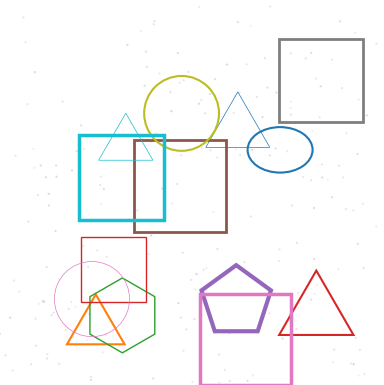[{"shape": "oval", "thickness": 1.5, "radius": 0.42, "center": [0.728, 0.611]}, {"shape": "triangle", "thickness": 0.5, "radius": 0.48, "center": [0.618, 0.665]}, {"shape": "triangle", "thickness": 1.5, "radius": 0.43, "center": [0.249, 0.149]}, {"shape": "hexagon", "thickness": 1, "radius": 0.49, "center": [0.318, 0.181]}, {"shape": "square", "thickness": 1, "radius": 0.42, "center": [0.295, 0.3]}, {"shape": "triangle", "thickness": 1.5, "radius": 0.56, "center": [0.822, 0.186]}, {"shape": "pentagon", "thickness": 3, "radius": 0.47, "center": [0.614, 0.216]}, {"shape": "square", "thickness": 2, "radius": 0.59, "center": [0.467, 0.517]}, {"shape": "circle", "thickness": 0.5, "radius": 0.49, "center": [0.239, 0.223]}, {"shape": "square", "thickness": 2.5, "radius": 0.59, "center": [0.637, 0.119]}, {"shape": "square", "thickness": 2, "radius": 0.54, "center": [0.834, 0.791]}, {"shape": "circle", "thickness": 1.5, "radius": 0.49, "center": [0.472, 0.705]}, {"shape": "triangle", "thickness": 0.5, "radius": 0.41, "center": [0.327, 0.625]}, {"shape": "square", "thickness": 2.5, "radius": 0.55, "center": [0.315, 0.538]}]